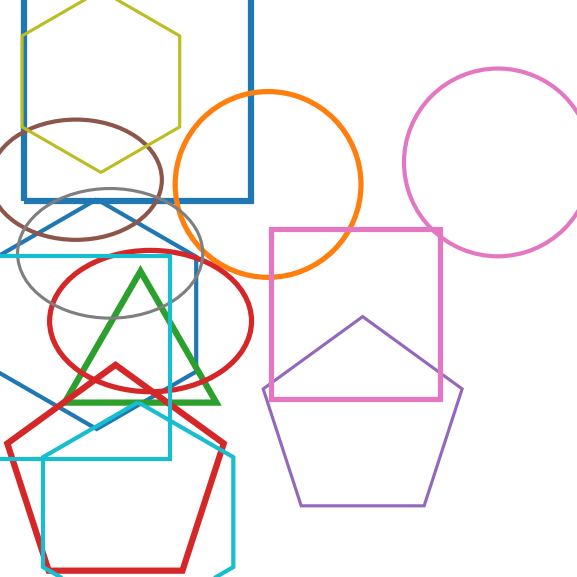[{"shape": "square", "thickness": 3, "radius": 0.98, "center": [0.238, 0.848]}, {"shape": "hexagon", "thickness": 2, "radius": 0.99, "center": [0.167, 0.455]}, {"shape": "circle", "thickness": 2.5, "radius": 0.8, "center": [0.464, 0.68]}, {"shape": "triangle", "thickness": 3, "radius": 0.76, "center": [0.243, 0.378]}, {"shape": "pentagon", "thickness": 3, "radius": 0.99, "center": [0.2, 0.17]}, {"shape": "oval", "thickness": 2.5, "radius": 0.87, "center": [0.261, 0.443]}, {"shape": "pentagon", "thickness": 1.5, "radius": 0.91, "center": [0.628, 0.27]}, {"shape": "oval", "thickness": 2, "radius": 0.74, "center": [0.132, 0.688]}, {"shape": "square", "thickness": 2.5, "radius": 0.73, "center": [0.615, 0.455]}, {"shape": "circle", "thickness": 2, "radius": 0.81, "center": [0.862, 0.718]}, {"shape": "oval", "thickness": 1.5, "radius": 0.8, "center": [0.191, 0.56]}, {"shape": "hexagon", "thickness": 1.5, "radius": 0.79, "center": [0.175, 0.858]}, {"shape": "hexagon", "thickness": 2, "radius": 0.95, "center": [0.239, 0.112]}, {"shape": "square", "thickness": 2, "radius": 0.88, "center": [0.119, 0.381]}]